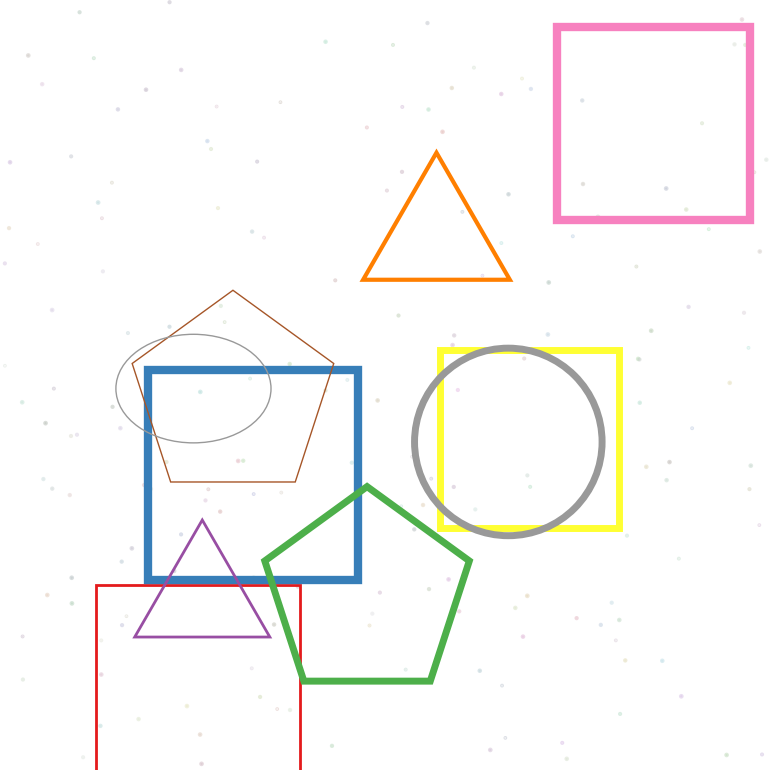[{"shape": "square", "thickness": 1, "radius": 0.66, "center": [0.257, 0.107]}, {"shape": "square", "thickness": 3, "radius": 0.68, "center": [0.328, 0.383]}, {"shape": "pentagon", "thickness": 2.5, "radius": 0.7, "center": [0.477, 0.228]}, {"shape": "triangle", "thickness": 1, "radius": 0.51, "center": [0.263, 0.223]}, {"shape": "triangle", "thickness": 1.5, "radius": 0.55, "center": [0.567, 0.692]}, {"shape": "square", "thickness": 2.5, "radius": 0.58, "center": [0.688, 0.43]}, {"shape": "pentagon", "thickness": 0.5, "radius": 0.69, "center": [0.303, 0.485]}, {"shape": "square", "thickness": 3, "radius": 0.63, "center": [0.849, 0.84]}, {"shape": "oval", "thickness": 0.5, "radius": 0.5, "center": [0.251, 0.495]}, {"shape": "circle", "thickness": 2.5, "radius": 0.61, "center": [0.66, 0.426]}]